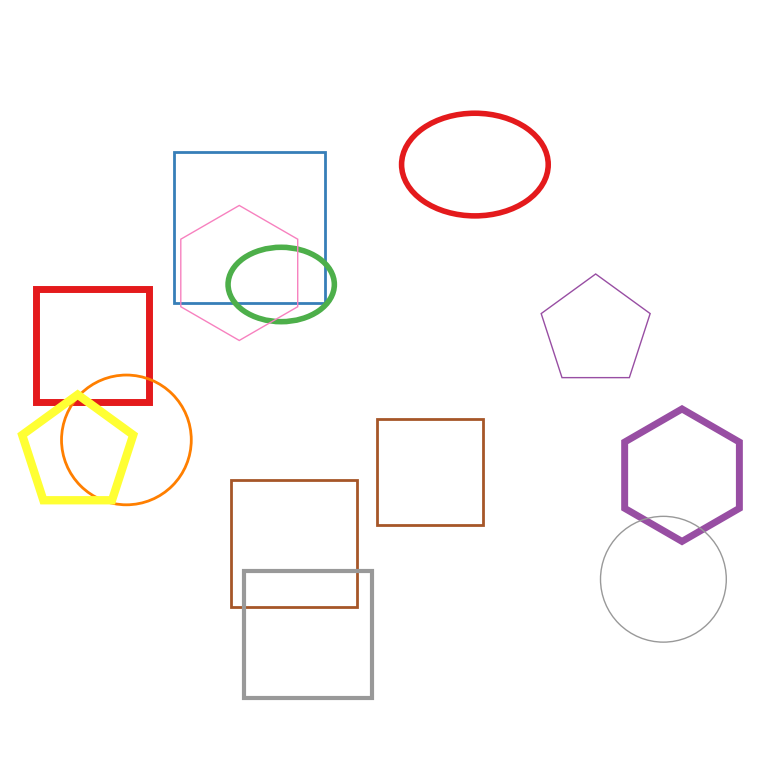[{"shape": "oval", "thickness": 2, "radius": 0.48, "center": [0.617, 0.786]}, {"shape": "square", "thickness": 2.5, "radius": 0.37, "center": [0.12, 0.552]}, {"shape": "square", "thickness": 1, "radius": 0.49, "center": [0.324, 0.704]}, {"shape": "oval", "thickness": 2, "radius": 0.35, "center": [0.365, 0.631]}, {"shape": "hexagon", "thickness": 2.5, "radius": 0.43, "center": [0.886, 0.383]}, {"shape": "pentagon", "thickness": 0.5, "radius": 0.37, "center": [0.774, 0.57]}, {"shape": "circle", "thickness": 1, "radius": 0.42, "center": [0.164, 0.429]}, {"shape": "pentagon", "thickness": 3, "radius": 0.38, "center": [0.101, 0.412]}, {"shape": "square", "thickness": 1, "radius": 0.34, "center": [0.559, 0.387]}, {"shape": "square", "thickness": 1, "radius": 0.41, "center": [0.382, 0.294]}, {"shape": "hexagon", "thickness": 0.5, "radius": 0.44, "center": [0.311, 0.646]}, {"shape": "square", "thickness": 1.5, "radius": 0.42, "center": [0.401, 0.176]}, {"shape": "circle", "thickness": 0.5, "radius": 0.41, "center": [0.862, 0.248]}]